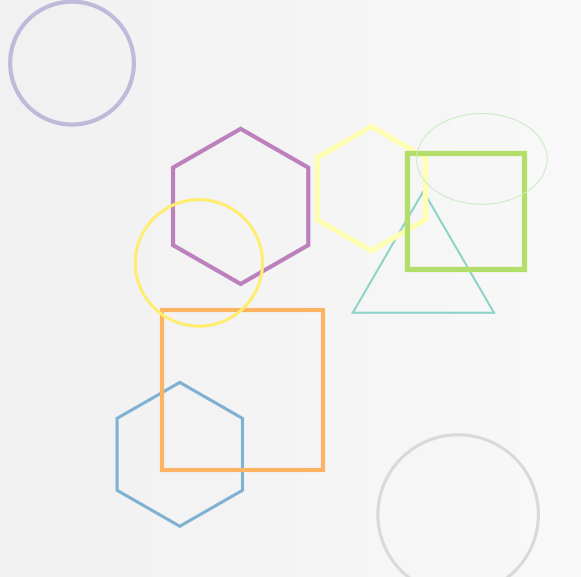[{"shape": "triangle", "thickness": 1, "radius": 0.7, "center": [0.728, 0.528]}, {"shape": "hexagon", "thickness": 2.5, "radius": 0.54, "center": [0.639, 0.672]}, {"shape": "circle", "thickness": 2, "radius": 0.53, "center": [0.124, 0.89]}, {"shape": "hexagon", "thickness": 1.5, "radius": 0.62, "center": [0.309, 0.212]}, {"shape": "square", "thickness": 2, "radius": 0.69, "center": [0.418, 0.324]}, {"shape": "square", "thickness": 2.5, "radius": 0.5, "center": [0.801, 0.634]}, {"shape": "circle", "thickness": 1.5, "radius": 0.69, "center": [0.788, 0.108]}, {"shape": "hexagon", "thickness": 2, "radius": 0.67, "center": [0.414, 0.642]}, {"shape": "oval", "thickness": 0.5, "radius": 0.56, "center": [0.829, 0.724]}, {"shape": "circle", "thickness": 1.5, "radius": 0.55, "center": [0.342, 0.544]}]